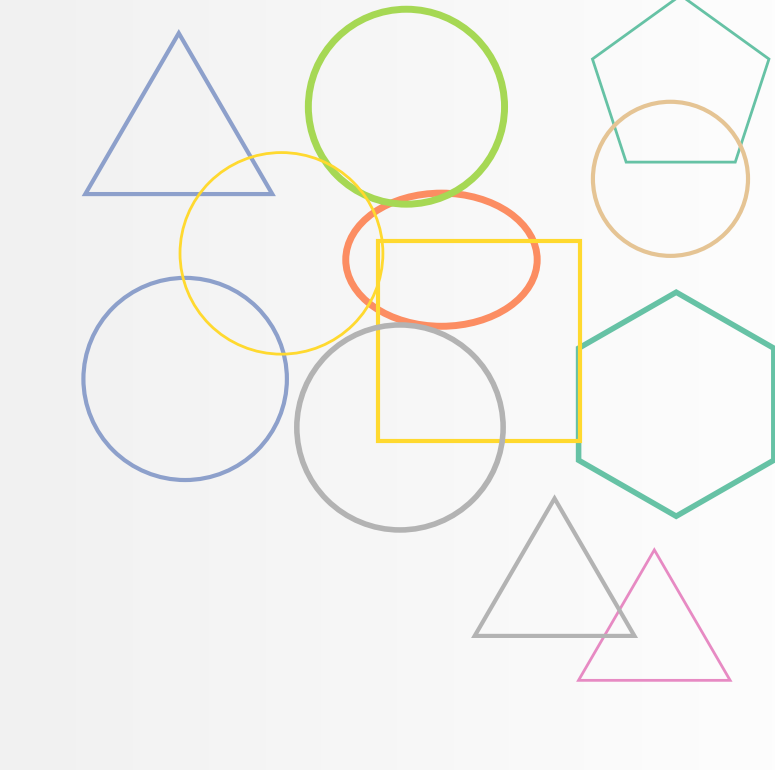[{"shape": "hexagon", "thickness": 2, "radius": 0.73, "center": [0.873, 0.475]}, {"shape": "pentagon", "thickness": 1, "radius": 0.6, "center": [0.878, 0.886]}, {"shape": "oval", "thickness": 2.5, "radius": 0.62, "center": [0.57, 0.663]}, {"shape": "triangle", "thickness": 1.5, "radius": 0.7, "center": [0.231, 0.818]}, {"shape": "circle", "thickness": 1.5, "radius": 0.66, "center": [0.239, 0.508]}, {"shape": "triangle", "thickness": 1, "radius": 0.56, "center": [0.844, 0.173]}, {"shape": "circle", "thickness": 2.5, "radius": 0.63, "center": [0.524, 0.861]}, {"shape": "circle", "thickness": 1, "radius": 0.65, "center": [0.363, 0.671]}, {"shape": "square", "thickness": 1.5, "radius": 0.65, "center": [0.618, 0.557]}, {"shape": "circle", "thickness": 1.5, "radius": 0.5, "center": [0.865, 0.768]}, {"shape": "triangle", "thickness": 1.5, "radius": 0.59, "center": [0.716, 0.234]}, {"shape": "circle", "thickness": 2, "radius": 0.67, "center": [0.516, 0.445]}]